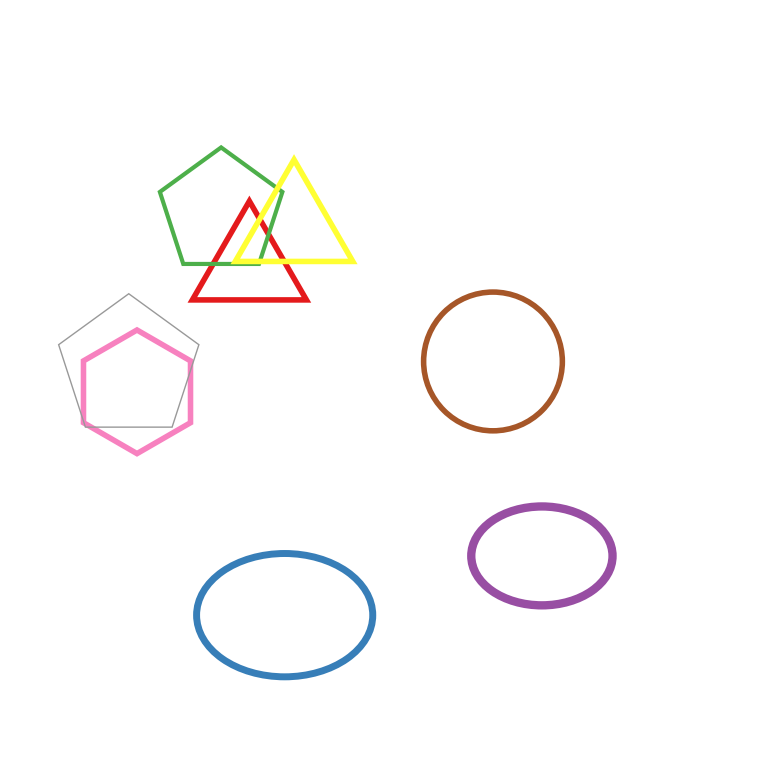[{"shape": "triangle", "thickness": 2, "radius": 0.43, "center": [0.324, 0.653]}, {"shape": "oval", "thickness": 2.5, "radius": 0.57, "center": [0.37, 0.201]}, {"shape": "pentagon", "thickness": 1.5, "radius": 0.42, "center": [0.287, 0.725]}, {"shape": "oval", "thickness": 3, "radius": 0.46, "center": [0.704, 0.278]}, {"shape": "triangle", "thickness": 2, "radius": 0.44, "center": [0.382, 0.705]}, {"shape": "circle", "thickness": 2, "radius": 0.45, "center": [0.64, 0.531]}, {"shape": "hexagon", "thickness": 2, "radius": 0.4, "center": [0.178, 0.491]}, {"shape": "pentagon", "thickness": 0.5, "radius": 0.48, "center": [0.167, 0.523]}]